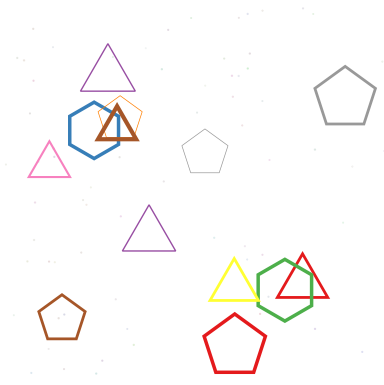[{"shape": "triangle", "thickness": 2, "radius": 0.38, "center": [0.786, 0.265]}, {"shape": "pentagon", "thickness": 2.5, "radius": 0.42, "center": [0.61, 0.101]}, {"shape": "hexagon", "thickness": 2.5, "radius": 0.37, "center": [0.245, 0.661]}, {"shape": "hexagon", "thickness": 2.5, "radius": 0.4, "center": [0.74, 0.246]}, {"shape": "triangle", "thickness": 1, "radius": 0.41, "center": [0.28, 0.804]}, {"shape": "triangle", "thickness": 1, "radius": 0.4, "center": [0.387, 0.388]}, {"shape": "pentagon", "thickness": 0.5, "radius": 0.3, "center": [0.312, 0.691]}, {"shape": "triangle", "thickness": 2, "radius": 0.36, "center": [0.608, 0.256]}, {"shape": "triangle", "thickness": 3, "radius": 0.29, "center": [0.304, 0.667]}, {"shape": "pentagon", "thickness": 2, "radius": 0.32, "center": [0.161, 0.171]}, {"shape": "triangle", "thickness": 1.5, "radius": 0.31, "center": [0.128, 0.571]}, {"shape": "pentagon", "thickness": 2, "radius": 0.41, "center": [0.897, 0.745]}, {"shape": "pentagon", "thickness": 0.5, "radius": 0.31, "center": [0.532, 0.602]}]